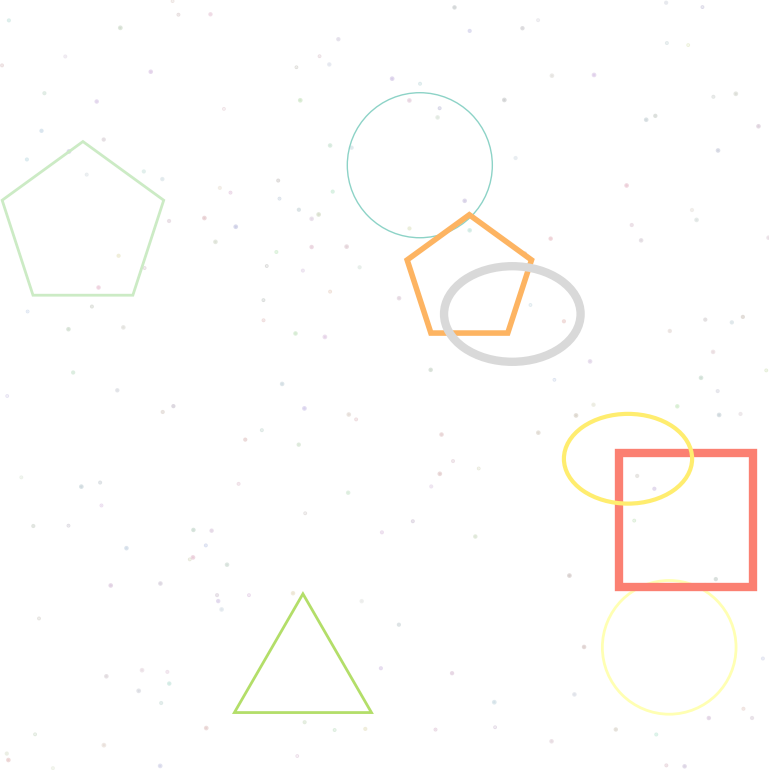[{"shape": "circle", "thickness": 0.5, "radius": 0.47, "center": [0.545, 0.785]}, {"shape": "circle", "thickness": 1, "radius": 0.43, "center": [0.869, 0.159]}, {"shape": "square", "thickness": 3, "radius": 0.44, "center": [0.891, 0.324]}, {"shape": "pentagon", "thickness": 2, "radius": 0.42, "center": [0.61, 0.636]}, {"shape": "triangle", "thickness": 1, "radius": 0.51, "center": [0.393, 0.126]}, {"shape": "oval", "thickness": 3, "radius": 0.44, "center": [0.665, 0.592]}, {"shape": "pentagon", "thickness": 1, "radius": 0.55, "center": [0.108, 0.706]}, {"shape": "oval", "thickness": 1.5, "radius": 0.42, "center": [0.816, 0.404]}]